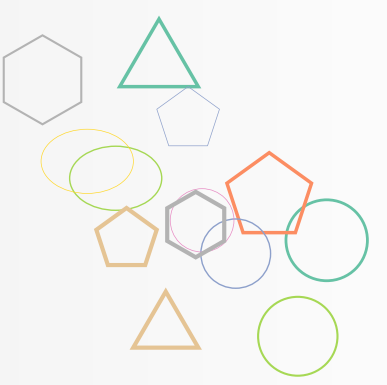[{"shape": "triangle", "thickness": 2.5, "radius": 0.59, "center": [0.41, 0.833]}, {"shape": "circle", "thickness": 2, "radius": 0.53, "center": [0.843, 0.376]}, {"shape": "pentagon", "thickness": 2.5, "radius": 0.57, "center": [0.695, 0.489]}, {"shape": "circle", "thickness": 1, "radius": 0.45, "center": [0.608, 0.341]}, {"shape": "pentagon", "thickness": 0.5, "radius": 0.43, "center": [0.486, 0.69]}, {"shape": "circle", "thickness": 0.5, "radius": 0.41, "center": [0.522, 0.428]}, {"shape": "circle", "thickness": 1.5, "radius": 0.51, "center": [0.769, 0.127]}, {"shape": "oval", "thickness": 1, "radius": 0.59, "center": [0.299, 0.537]}, {"shape": "oval", "thickness": 0.5, "radius": 0.6, "center": [0.225, 0.581]}, {"shape": "pentagon", "thickness": 3, "radius": 0.41, "center": [0.327, 0.378]}, {"shape": "triangle", "thickness": 3, "radius": 0.49, "center": [0.428, 0.146]}, {"shape": "hexagon", "thickness": 1.5, "radius": 0.58, "center": [0.11, 0.793]}, {"shape": "hexagon", "thickness": 3, "radius": 0.42, "center": [0.505, 0.417]}]